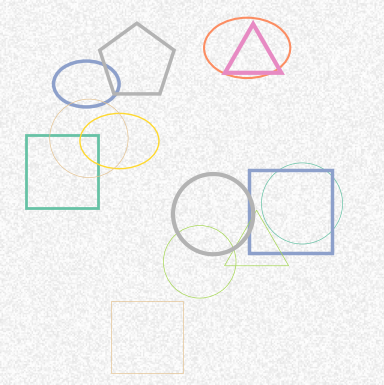[{"shape": "square", "thickness": 2, "radius": 0.47, "center": [0.161, 0.554]}, {"shape": "circle", "thickness": 0.5, "radius": 0.53, "center": [0.784, 0.472]}, {"shape": "oval", "thickness": 1.5, "radius": 0.56, "center": [0.642, 0.876]}, {"shape": "oval", "thickness": 2.5, "radius": 0.43, "center": [0.224, 0.782]}, {"shape": "square", "thickness": 2.5, "radius": 0.54, "center": [0.753, 0.45]}, {"shape": "triangle", "thickness": 3, "radius": 0.42, "center": [0.657, 0.853]}, {"shape": "circle", "thickness": 0.5, "radius": 0.47, "center": [0.519, 0.32]}, {"shape": "triangle", "thickness": 0.5, "radius": 0.48, "center": [0.666, 0.358]}, {"shape": "oval", "thickness": 1, "radius": 0.51, "center": [0.31, 0.634]}, {"shape": "circle", "thickness": 0.5, "radius": 0.51, "center": [0.231, 0.641]}, {"shape": "square", "thickness": 0.5, "radius": 0.47, "center": [0.382, 0.125]}, {"shape": "circle", "thickness": 3, "radius": 0.52, "center": [0.554, 0.444]}, {"shape": "pentagon", "thickness": 2.5, "radius": 0.51, "center": [0.356, 0.838]}]